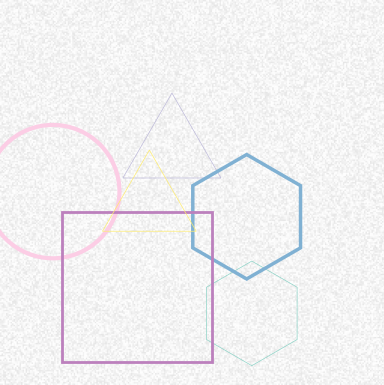[{"shape": "hexagon", "thickness": 0.5, "radius": 0.68, "center": [0.654, 0.186]}, {"shape": "triangle", "thickness": 0.5, "radius": 0.74, "center": [0.447, 0.611]}, {"shape": "hexagon", "thickness": 2.5, "radius": 0.81, "center": [0.641, 0.437]}, {"shape": "circle", "thickness": 3, "radius": 0.87, "center": [0.137, 0.502]}, {"shape": "square", "thickness": 2, "radius": 0.97, "center": [0.355, 0.255]}, {"shape": "triangle", "thickness": 0.5, "radius": 0.7, "center": [0.388, 0.47]}]